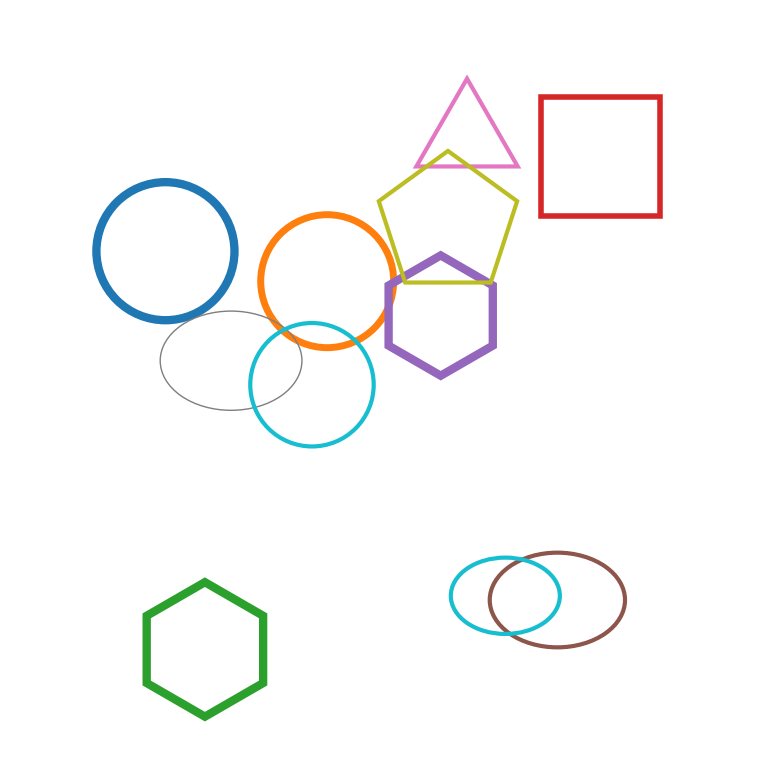[{"shape": "circle", "thickness": 3, "radius": 0.45, "center": [0.215, 0.674]}, {"shape": "circle", "thickness": 2.5, "radius": 0.43, "center": [0.425, 0.635]}, {"shape": "hexagon", "thickness": 3, "radius": 0.44, "center": [0.266, 0.157]}, {"shape": "square", "thickness": 2, "radius": 0.39, "center": [0.78, 0.797]}, {"shape": "hexagon", "thickness": 3, "radius": 0.39, "center": [0.572, 0.59]}, {"shape": "oval", "thickness": 1.5, "radius": 0.44, "center": [0.724, 0.221]}, {"shape": "triangle", "thickness": 1.5, "radius": 0.38, "center": [0.607, 0.822]}, {"shape": "oval", "thickness": 0.5, "radius": 0.46, "center": [0.3, 0.532]}, {"shape": "pentagon", "thickness": 1.5, "radius": 0.47, "center": [0.582, 0.71]}, {"shape": "oval", "thickness": 1.5, "radius": 0.35, "center": [0.656, 0.226]}, {"shape": "circle", "thickness": 1.5, "radius": 0.4, "center": [0.405, 0.5]}]